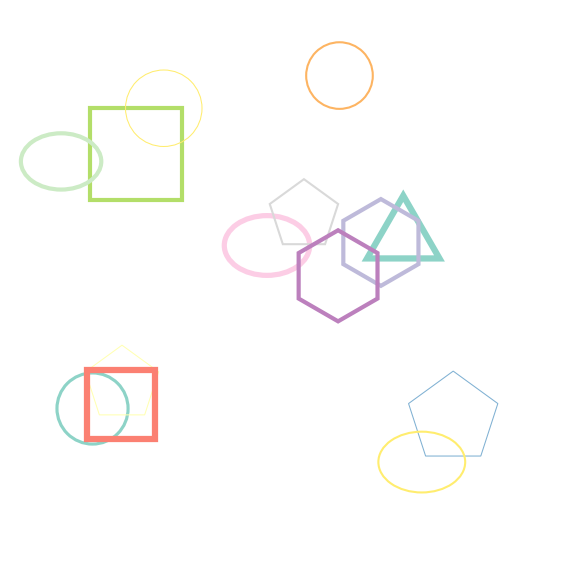[{"shape": "circle", "thickness": 1.5, "radius": 0.31, "center": [0.16, 0.292]}, {"shape": "triangle", "thickness": 3, "radius": 0.36, "center": [0.698, 0.588]}, {"shape": "pentagon", "thickness": 0.5, "radius": 0.33, "center": [0.211, 0.335]}, {"shape": "hexagon", "thickness": 2, "radius": 0.38, "center": [0.66, 0.579]}, {"shape": "square", "thickness": 3, "radius": 0.3, "center": [0.209, 0.299]}, {"shape": "pentagon", "thickness": 0.5, "radius": 0.41, "center": [0.785, 0.275]}, {"shape": "circle", "thickness": 1, "radius": 0.29, "center": [0.588, 0.868]}, {"shape": "square", "thickness": 2, "radius": 0.4, "center": [0.236, 0.732]}, {"shape": "oval", "thickness": 2.5, "radius": 0.37, "center": [0.462, 0.574]}, {"shape": "pentagon", "thickness": 1, "radius": 0.31, "center": [0.526, 0.627]}, {"shape": "hexagon", "thickness": 2, "radius": 0.39, "center": [0.585, 0.522]}, {"shape": "oval", "thickness": 2, "radius": 0.35, "center": [0.106, 0.72]}, {"shape": "circle", "thickness": 0.5, "radius": 0.33, "center": [0.284, 0.812]}, {"shape": "oval", "thickness": 1, "radius": 0.38, "center": [0.73, 0.199]}]